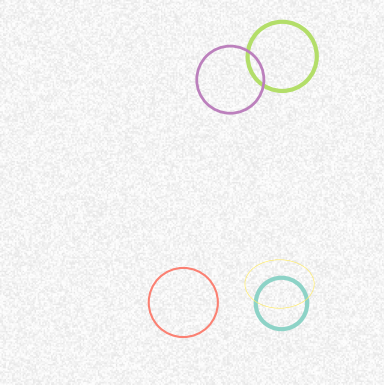[{"shape": "circle", "thickness": 3, "radius": 0.33, "center": [0.731, 0.212]}, {"shape": "circle", "thickness": 1.5, "radius": 0.45, "center": [0.476, 0.214]}, {"shape": "circle", "thickness": 3, "radius": 0.45, "center": [0.733, 0.854]}, {"shape": "circle", "thickness": 2, "radius": 0.44, "center": [0.598, 0.793]}, {"shape": "oval", "thickness": 0.5, "radius": 0.45, "center": [0.726, 0.262]}]